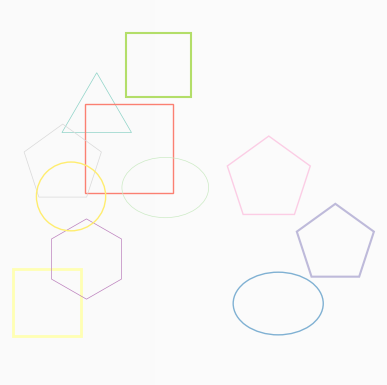[{"shape": "triangle", "thickness": 0.5, "radius": 0.52, "center": [0.25, 0.708]}, {"shape": "square", "thickness": 2, "radius": 0.43, "center": [0.121, 0.215]}, {"shape": "pentagon", "thickness": 1.5, "radius": 0.52, "center": [0.865, 0.366]}, {"shape": "square", "thickness": 1, "radius": 0.57, "center": [0.333, 0.614]}, {"shape": "oval", "thickness": 1, "radius": 0.58, "center": [0.718, 0.212]}, {"shape": "square", "thickness": 1.5, "radius": 0.42, "center": [0.41, 0.831]}, {"shape": "pentagon", "thickness": 1, "radius": 0.56, "center": [0.694, 0.534]}, {"shape": "pentagon", "thickness": 0.5, "radius": 0.52, "center": [0.162, 0.573]}, {"shape": "hexagon", "thickness": 0.5, "radius": 0.52, "center": [0.223, 0.327]}, {"shape": "oval", "thickness": 0.5, "radius": 0.56, "center": [0.427, 0.513]}, {"shape": "circle", "thickness": 1, "radius": 0.45, "center": [0.183, 0.49]}]